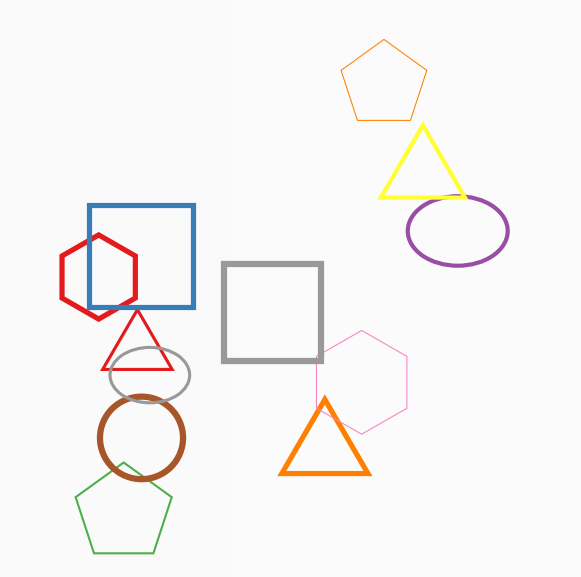[{"shape": "triangle", "thickness": 1.5, "radius": 0.34, "center": [0.236, 0.394]}, {"shape": "hexagon", "thickness": 2.5, "radius": 0.36, "center": [0.17, 0.519]}, {"shape": "square", "thickness": 2.5, "radius": 0.44, "center": [0.243, 0.556]}, {"shape": "pentagon", "thickness": 1, "radius": 0.43, "center": [0.213, 0.111]}, {"shape": "oval", "thickness": 2, "radius": 0.43, "center": [0.787, 0.599]}, {"shape": "pentagon", "thickness": 0.5, "radius": 0.39, "center": [0.661, 0.853]}, {"shape": "triangle", "thickness": 2.5, "radius": 0.43, "center": [0.559, 0.222]}, {"shape": "triangle", "thickness": 2, "radius": 0.42, "center": [0.728, 0.699]}, {"shape": "circle", "thickness": 3, "radius": 0.36, "center": [0.243, 0.241]}, {"shape": "hexagon", "thickness": 0.5, "radius": 0.45, "center": [0.622, 0.337]}, {"shape": "square", "thickness": 3, "radius": 0.42, "center": [0.469, 0.458]}, {"shape": "oval", "thickness": 1.5, "radius": 0.34, "center": [0.258, 0.35]}]